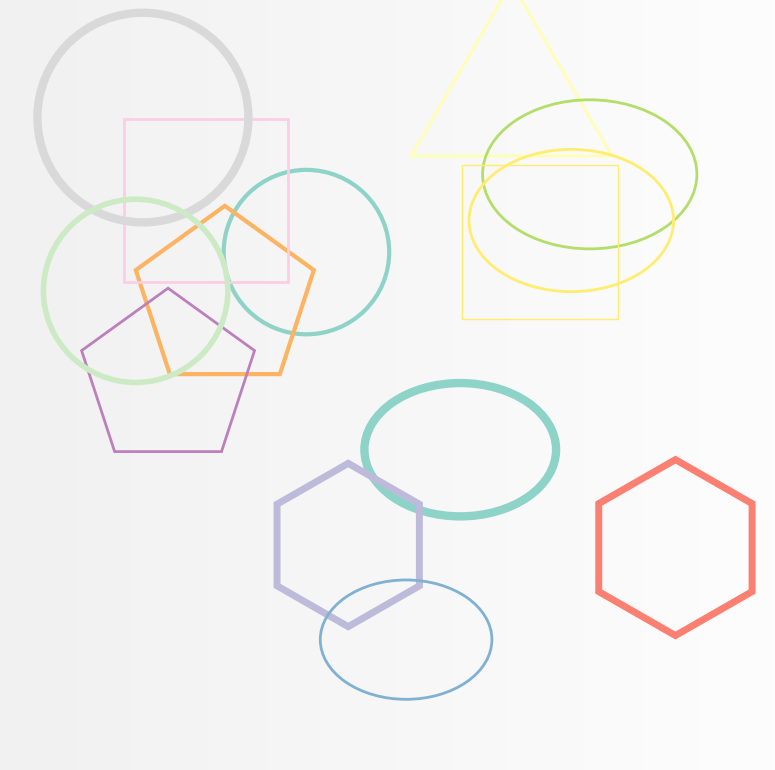[{"shape": "circle", "thickness": 1.5, "radius": 0.53, "center": [0.395, 0.673]}, {"shape": "oval", "thickness": 3, "radius": 0.62, "center": [0.594, 0.416]}, {"shape": "triangle", "thickness": 1, "radius": 0.75, "center": [0.66, 0.872]}, {"shape": "hexagon", "thickness": 2.5, "radius": 0.53, "center": [0.449, 0.292]}, {"shape": "hexagon", "thickness": 2.5, "radius": 0.57, "center": [0.872, 0.289]}, {"shape": "oval", "thickness": 1, "radius": 0.55, "center": [0.524, 0.169]}, {"shape": "pentagon", "thickness": 1.5, "radius": 0.6, "center": [0.29, 0.612]}, {"shape": "oval", "thickness": 1, "radius": 0.69, "center": [0.761, 0.774]}, {"shape": "square", "thickness": 1, "radius": 0.53, "center": [0.266, 0.74]}, {"shape": "circle", "thickness": 3, "radius": 0.68, "center": [0.184, 0.847]}, {"shape": "pentagon", "thickness": 1, "radius": 0.59, "center": [0.217, 0.508]}, {"shape": "circle", "thickness": 2, "radius": 0.59, "center": [0.175, 0.622]}, {"shape": "square", "thickness": 0.5, "radius": 0.5, "center": [0.697, 0.686]}, {"shape": "oval", "thickness": 1, "radius": 0.66, "center": [0.737, 0.714]}]